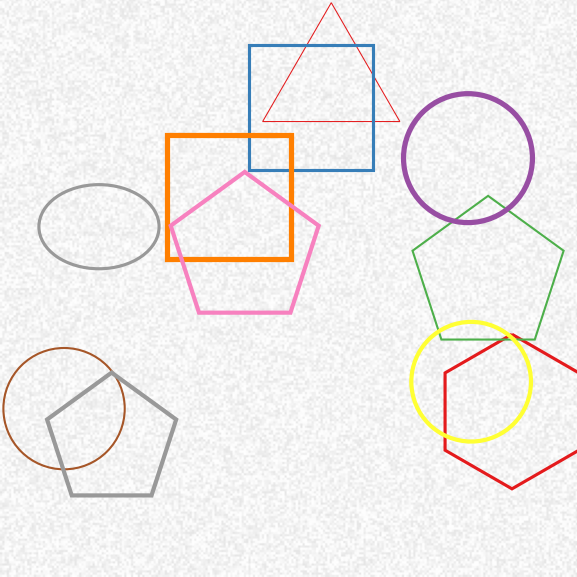[{"shape": "hexagon", "thickness": 1.5, "radius": 0.67, "center": [0.887, 0.286]}, {"shape": "triangle", "thickness": 0.5, "radius": 0.69, "center": [0.574, 0.857]}, {"shape": "square", "thickness": 1.5, "radius": 0.54, "center": [0.538, 0.813]}, {"shape": "pentagon", "thickness": 1, "radius": 0.69, "center": [0.845, 0.522]}, {"shape": "circle", "thickness": 2.5, "radius": 0.56, "center": [0.81, 0.725]}, {"shape": "square", "thickness": 2.5, "radius": 0.54, "center": [0.396, 0.658]}, {"shape": "circle", "thickness": 2, "radius": 0.52, "center": [0.816, 0.338]}, {"shape": "circle", "thickness": 1, "radius": 0.53, "center": [0.111, 0.292]}, {"shape": "pentagon", "thickness": 2, "radius": 0.67, "center": [0.424, 0.567]}, {"shape": "pentagon", "thickness": 2, "radius": 0.59, "center": [0.193, 0.236]}, {"shape": "oval", "thickness": 1.5, "radius": 0.52, "center": [0.171, 0.607]}]